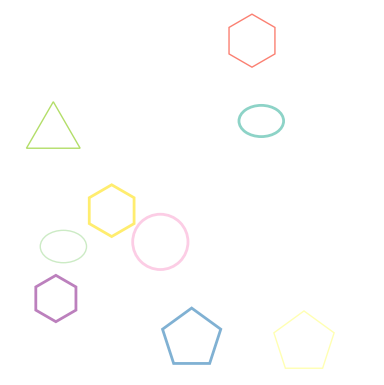[{"shape": "oval", "thickness": 2, "radius": 0.29, "center": [0.679, 0.686]}, {"shape": "pentagon", "thickness": 1, "radius": 0.41, "center": [0.79, 0.11]}, {"shape": "hexagon", "thickness": 1, "radius": 0.34, "center": [0.654, 0.894]}, {"shape": "pentagon", "thickness": 2, "radius": 0.4, "center": [0.498, 0.12]}, {"shape": "triangle", "thickness": 1, "radius": 0.4, "center": [0.138, 0.655]}, {"shape": "circle", "thickness": 2, "radius": 0.36, "center": [0.416, 0.372]}, {"shape": "hexagon", "thickness": 2, "radius": 0.3, "center": [0.145, 0.225]}, {"shape": "oval", "thickness": 1, "radius": 0.3, "center": [0.165, 0.36]}, {"shape": "hexagon", "thickness": 2, "radius": 0.34, "center": [0.29, 0.453]}]